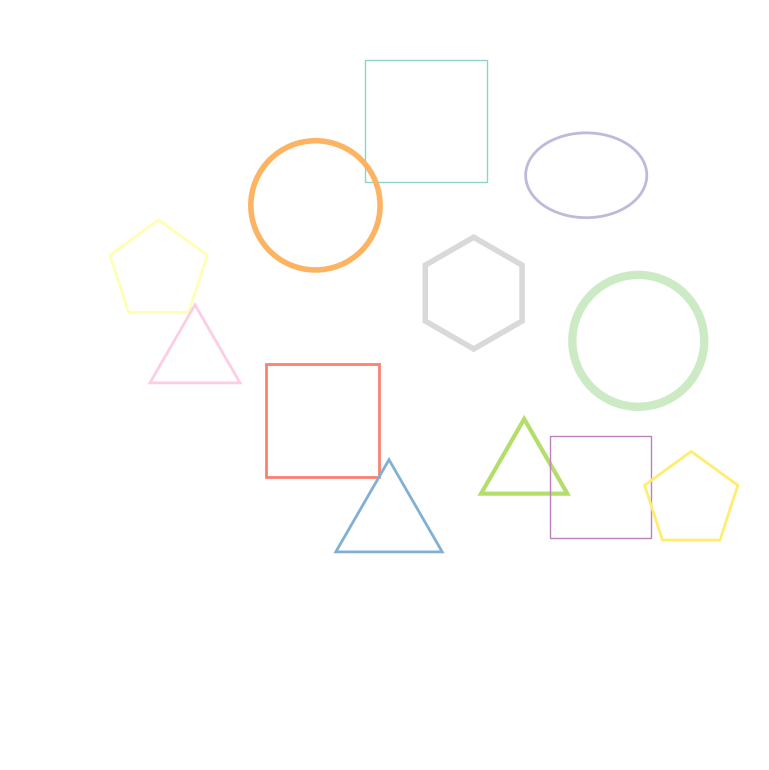[{"shape": "square", "thickness": 0.5, "radius": 0.4, "center": [0.553, 0.843]}, {"shape": "pentagon", "thickness": 1, "radius": 0.33, "center": [0.206, 0.648]}, {"shape": "oval", "thickness": 1, "radius": 0.39, "center": [0.761, 0.772]}, {"shape": "square", "thickness": 1, "radius": 0.37, "center": [0.419, 0.454]}, {"shape": "triangle", "thickness": 1, "radius": 0.4, "center": [0.505, 0.323]}, {"shape": "circle", "thickness": 2, "radius": 0.42, "center": [0.41, 0.733]}, {"shape": "triangle", "thickness": 1.5, "radius": 0.32, "center": [0.681, 0.391]}, {"shape": "triangle", "thickness": 1, "radius": 0.34, "center": [0.253, 0.537]}, {"shape": "hexagon", "thickness": 2, "radius": 0.36, "center": [0.615, 0.619]}, {"shape": "square", "thickness": 0.5, "radius": 0.33, "center": [0.78, 0.367]}, {"shape": "circle", "thickness": 3, "radius": 0.43, "center": [0.829, 0.557]}, {"shape": "pentagon", "thickness": 1, "radius": 0.32, "center": [0.898, 0.35]}]